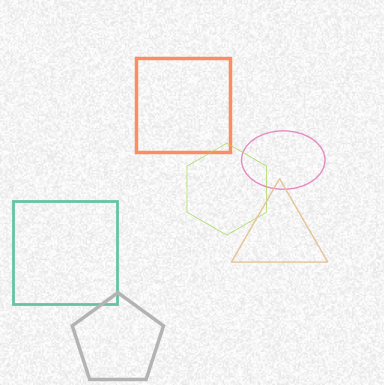[{"shape": "square", "thickness": 2, "radius": 0.67, "center": [0.169, 0.344]}, {"shape": "square", "thickness": 2.5, "radius": 0.61, "center": [0.475, 0.727]}, {"shape": "oval", "thickness": 1, "radius": 0.54, "center": [0.736, 0.584]}, {"shape": "hexagon", "thickness": 0.5, "radius": 0.6, "center": [0.589, 0.509]}, {"shape": "triangle", "thickness": 1, "radius": 0.72, "center": [0.726, 0.392]}, {"shape": "pentagon", "thickness": 2.5, "radius": 0.62, "center": [0.306, 0.115]}]